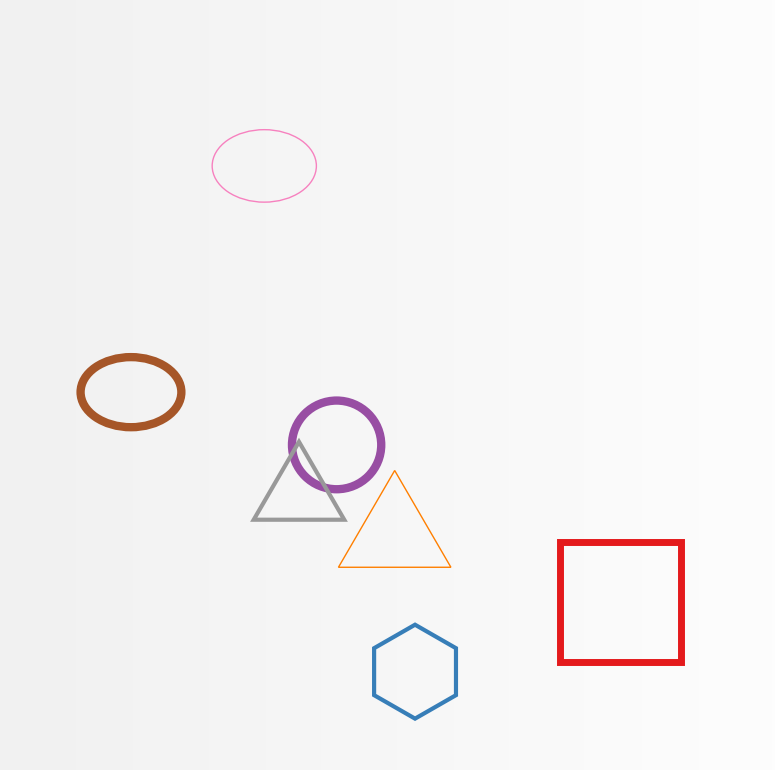[{"shape": "square", "thickness": 2.5, "radius": 0.39, "center": [0.801, 0.218]}, {"shape": "hexagon", "thickness": 1.5, "radius": 0.3, "center": [0.536, 0.128]}, {"shape": "circle", "thickness": 3, "radius": 0.29, "center": [0.434, 0.422]}, {"shape": "triangle", "thickness": 0.5, "radius": 0.42, "center": [0.509, 0.305]}, {"shape": "oval", "thickness": 3, "radius": 0.33, "center": [0.169, 0.491]}, {"shape": "oval", "thickness": 0.5, "radius": 0.34, "center": [0.341, 0.785]}, {"shape": "triangle", "thickness": 1.5, "radius": 0.34, "center": [0.386, 0.359]}]